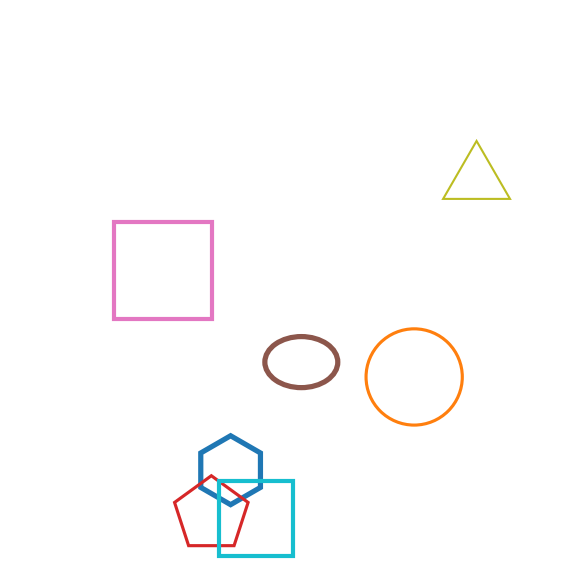[{"shape": "hexagon", "thickness": 2.5, "radius": 0.3, "center": [0.399, 0.185]}, {"shape": "circle", "thickness": 1.5, "radius": 0.42, "center": [0.717, 0.346]}, {"shape": "pentagon", "thickness": 1.5, "radius": 0.33, "center": [0.366, 0.108]}, {"shape": "oval", "thickness": 2.5, "radius": 0.32, "center": [0.522, 0.372]}, {"shape": "square", "thickness": 2, "radius": 0.42, "center": [0.283, 0.531]}, {"shape": "triangle", "thickness": 1, "radius": 0.33, "center": [0.825, 0.688]}, {"shape": "square", "thickness": 2, "radius": 0.32, "center": [0.443, 0.101]}]